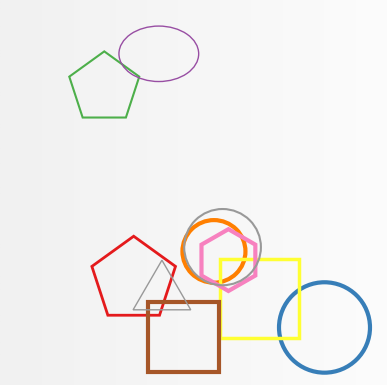[{"shape": "pentagon", "thickness": 2, "radius": 0.57, "center": [0.345, 0.273]}, {"shape": "circle", "thickness": 3, "radius": 0.59, "center": [0.837, 0.149]}, {"shape": "pentagon", "thickness": 1.5, "radius": 0.47, "center": [0.269, 0.772]}, {"shape": "oval", "thickness": 1, "radius": 0.51, "center": [0.41, 0.86]}, {"shape": "circle", "thickness": 3, "radius": 0.41, "center": [0.552, 0.347]}, {"shape": "square", "thickness": 2.5, "radius": 0.51, "center": [0.669, 0.224]}, {"shape": "square", "thickness": 3, "radius": 0.46, "center": [0.473, 0.125]}, {"shape": "hexagon", "thickness": 3, "radius": 0.4, "center": [0.589, 0.324]}, {"shape": "triangle", "thickness": 1, "radius": 0.43, "center": [0.418, 0.238]}, {"shape": "circle", "thickness": 1.5, "radius": 0.49, "center": [0.574, 0.358]}]